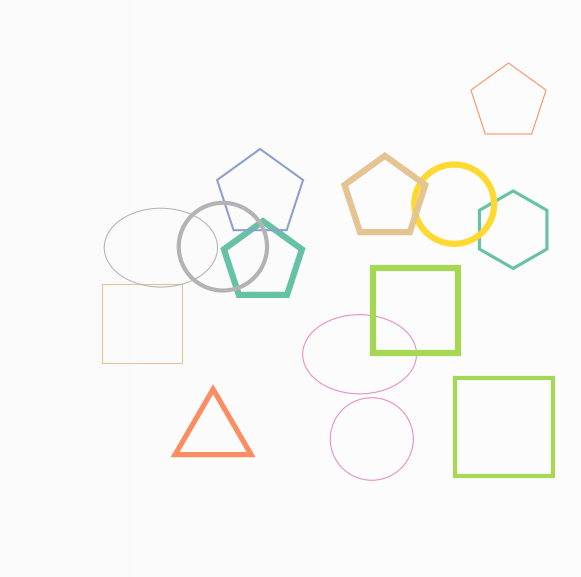[{"shape": "pentagon", "thickness": 3, "radius": 0.35, "center": [0.452, 0.546]}, {"shape": "hexagon", "thickness": 1.5, "radius": 0.34, "center": [0.883, 0.601]}, {"shape": "pentagon", "thickness": 0.5, "radius": 0.34, "center": [0.875, 0.822]}, {"shape": "triangle", "thickness": 2.5, "radius": 0.38, "center": [0.367, 0.25]}, {"shape": "pentagon", "thickness": 1, "radius": 0.39, "center": [0.447, 0.663]}, {"shape": "circle", "thickness": 0.5, "radius": 0.36, "center": [0.64, 0.239]}, {"shape": "oval", "thickness": 0.5, "radius": 0.49, "center": [0.619, 0.386]}, {"shape": "square", "thickness": 3, "radius": 0.37, "center": [0.714, 0.462]}, {"shape": "square", "thickness": 2, "radius": 0.42, "center": [0.867, 0.259]}, {"shape": "circle", "thickness": 3, "radius": 0.34, "center": [0.781, 0.646]}, {"shape": "pentagon", "thickness": 3, "radius": 0.37, "center": [0.662, 0.656]}, {"shape": "square", "thickness": 0.5, "radius": 0.34, "center": [0.245, 0.439]}, {"shape": "circle", "thickness": 2, "radius": 0.38, "center": [0.383, 0.572]}, {"shape": "oval", "thickness": 0.5, "radius": 0.49, "center": [0.277, 0.57]}]